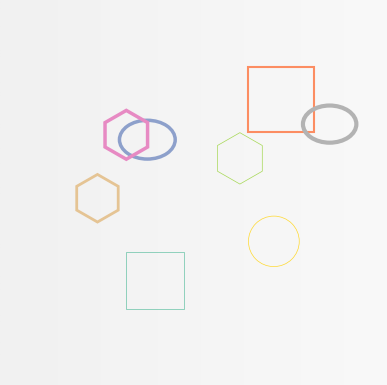[{"shape": "square", "thickness": 0.5, "radius": 0.37, "center": [0.399, 0.272]}, {"shape": "square", "thickness": 1.5, "radius": 0.42, "center": [0.725, 0.742]}, {"shape": "oval", "thickness": 2.5, "radius": 0.36, "center": [0.38, 0.637]}, {"shape": "hexagon", "thickness": 2.5, "radius": 0.32, "center": [0.326, 0.65]}, {"shape": "hexagon", "thickness": 0.5, "radius": 0.33, "center": [0.619, 0.589]}, {"shape": "circle", "thickness": 0.5, "radius": 0.33, "center": [0.707, 0.373]}, {"shape": "hexagon", "thickness": 2, "radius": 0.31, "center": [0.252, 0.485]}, {"shape": "oval", "thickness": 3, "radius": 0.34, "center": [0.851, 0.678]}]